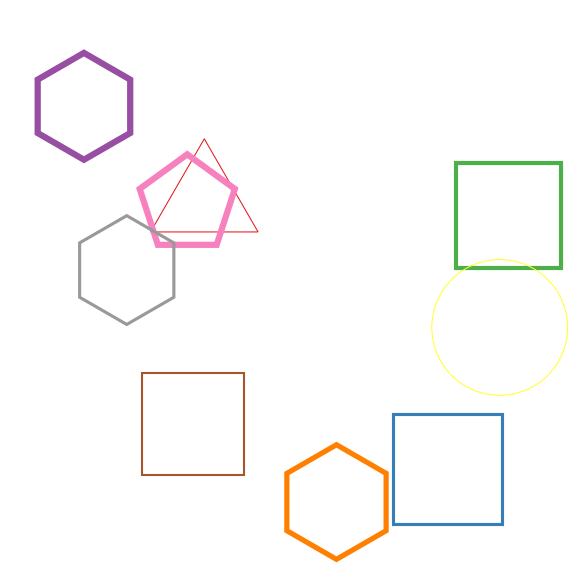[{"shape": "triangle", "thickness": 0.5, "radius": 0.54, "center": [0.354, 0.651]}, {"shape": "square", "thickness": 1.5, "radius": 0.47, "center": [0.775, 0.186]}, {"shape": "square", "thickness": 2, "radius": 0.45, "center": [0.88, 0.627]}, {"shape": "hexagon", "thickness": 3, "radius": 0.46, "center": [0.145, 0.815]}, {"shape": "hexagon", "thickness": 2.5, "radius": 0.5, "center": [0.583, 0.13]}, {"shape": "circle", "thickness": 0.5, "radius": 0.59, "center": [0.865, 0.432]}, {"shape": "square", "thickness": 1, "radius": 0.44, "center": [0.335, 0.265]}, {"shape": "pentagon", "thickness": 3, "radius": 0.43, "center": [0.324, 0.645]}, {"shape": "hexagon", "thickness": 1.5, "radius": 0.47, "center": [0.219, 0.531]}]